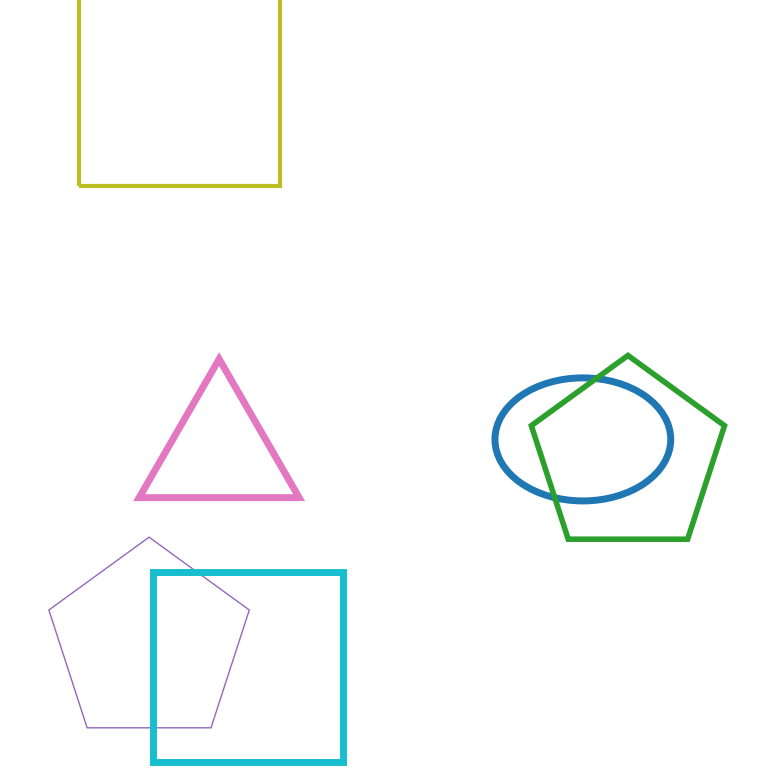[{"shape": "oval", "thickness": 2.5, "radius": 0.57, "center": [0.757, 0.429]}, {"shape": "pentagon", "thickness": 2, "radius": 0.66, "center": [0.816, 0.406]}, {"shape": "pentagon", "thickness": 0.5, "radius": 0.68, "center": [0.194, 0.166]}, {"shape": "triangle", "thickness": 2.5, "radius": 0.6, "center": [0.285, 0.414]}, {"shape": "square", "thickness": 1.5, "radius": 0.65, "center": [0.233, 0.888]}, {"shape": "square", "thickness": 2.5, "radius": 0.62, "center": [0.322, 0.134]}]